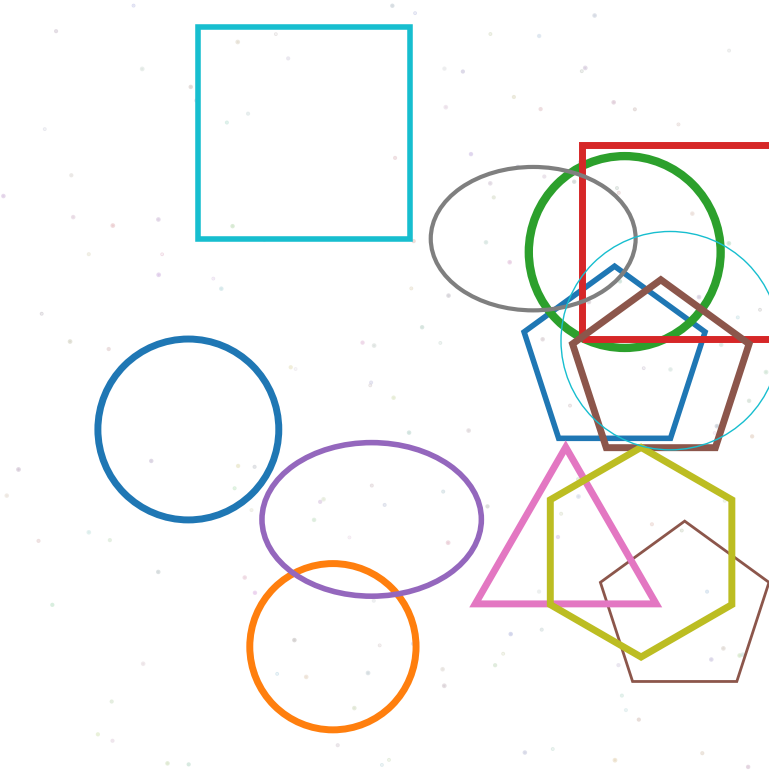[{"shape": "circle", "thickness": 2.5, "radius": 0.59, "center": [0.245, 0.442]}, {"shape": "pentagon", "thickness": 2, "radius": 0.62, "center": [0.798, 0.531]}, {"shape": "circle", "thickness": 2.5, "radius": 0.54, "center": [0.432, 0.16]}, {"shape": "circle", "thickness": 3, "radius": 0.62, "center": [0.811, 0.673]}, {"shape": "square", "thickness": 2.5, "radius": 0.63, "center": [0.881, 0.685]}, {"shape": "oval", "thickness": 2, "radius": 0.71, "center": [0.483, 0.325]}, {"shape": "pentagon", "thickness": 2.5, "radius": 0.6, "center": [0.858, 0.516]}, {"shape": "pentagon", "thickness": 1, "radius": 0.58, "center": [0.889, 0.208]}, {"shape": "triangle", "thickness": 2.5, "radius": 0.68, "center": [0.735, 0.284]}, {"shape": "oval", "thickness": 1.5, "radius": 0.67, "center": [0.692, 0.69]}, {"shape": "hexagon", "thickness": 2.5, "radius": 0.68, "center": [0.833, 0.283]}, {"shape": "circle", "thickness": 0.5, "radius": 0.71, "center": [0.87, 0.558]}, {"shape": "square", "thickness": 2, "radius": 0.69, "center": [0.395, 0.827]}]